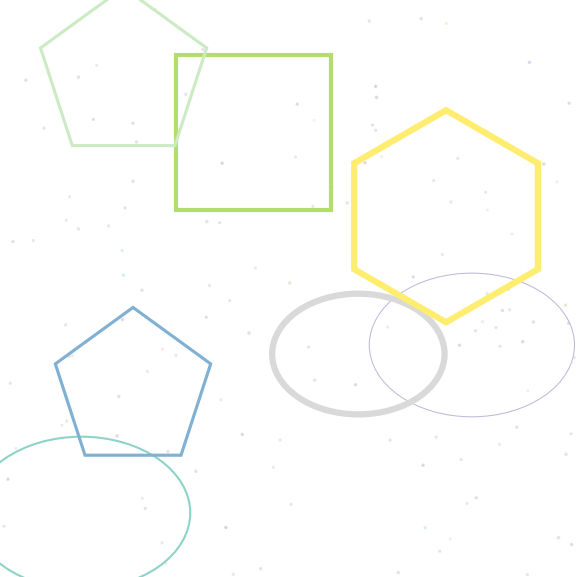[{"shape": "oval", "thickness": 1, "radius": 0.94, "center": [0.141, 0.111]}, {"shape": "oval", "thickness": 0.5, "radius": 0.89, "center": [0.817, 0.402]}, {"shape": "pentagon", "thickness": 1.5, "radius": 0.71, "center": [0.23, 0.325]}, {"shape": "square", "thickness": 2, "radius": 0.67, "center": [0.439, 0.77]}, {"shape": "oval", "thickness": 3, "radius": 0.75, "center": [0.621, 0.386]}, {"shape": "pentagon", "thickness": 1.5, "radius": 0.76, "center": [0.214, 0.869]}, {"shape": "hexagon", "thickness": 3, "radius": 0.92, "center": [0.772, 0.625]}]